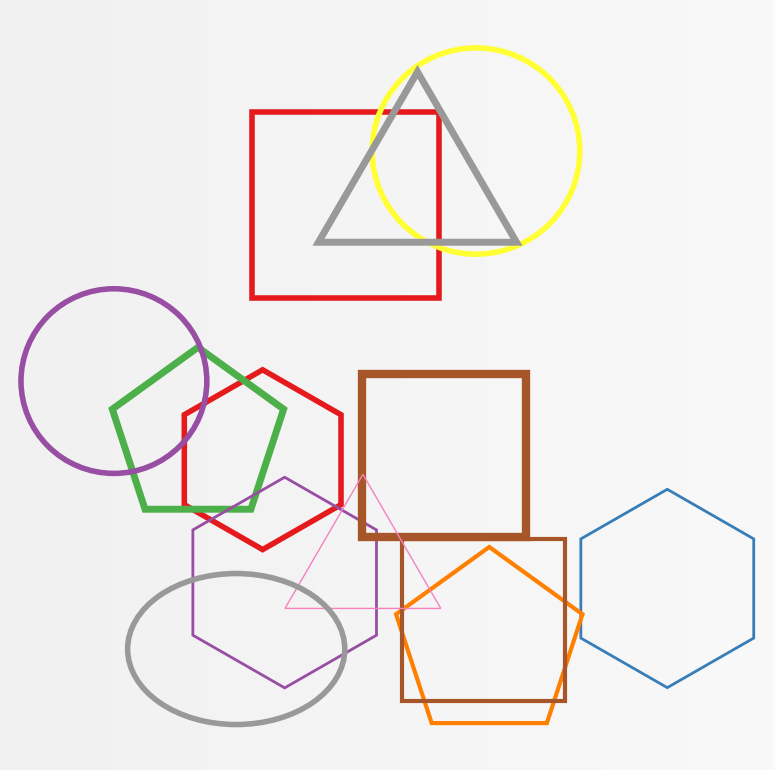[{"shape": "hexagon", "thickness": 2, "radius": 0.58, "center": [0.339, 0.403]}, {"shape": "square", "thickness": 2, "radius": 0.6, "center": [0.446, 0.734]}, {"shape": "hexagon", "thickness": 1, "radius": 0.64, "center": [0.861, 0.236]}, {"shape": "pentagon", "thickness": 2.5, "radius": 0.58, "center": [0.255, 0.433]}, {"shape": "hexagon", "thickness": 1, "radius": 0.68, "center": [0.367, 0.243]}, {"shape": "circle", "thickness": 2, "radius": 0.6, "center": [0.147, 0.505]}, {"shape": "pentagon", "thickness": 1.5, "radius": 0.63, "center": [0.631, 0.163]}, {"shape": "circle", "thickness": 2, "radius": 0.67, "center": [0.614, 0.804]}, {"shape": "square", "thickness": 3, "radius": 0.53, "center": [0.572, 0.408]}, {"shape": "square", "thickness": 1.5, "radius": 0.53, "center": [0.624, 0.195]}, {"shape": "triangle", "thickness": 0.5, "radius": 0.58, "center": [0.468, 0.268]}, {"shape": "oval", "thickness": 2, "radius": 0.7, "center": [0.305, 0.157]}, {"shape": "triangle", "thickness": 2.5, "radius": 0.74, "center": [0.539, 0.759]}]